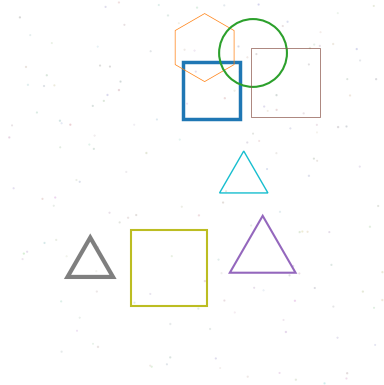[{"shape": "square", "thickness": 2.5, "radius": 0.37, "center": [0.549, 0.766]}, {"shape": "hexagon", "thickness": 0.5, "radius": 0.44, "center": [0.532, 0.876]}, {"shape": "circle", "thickness": 1.5, "radius": 0.44, "center": [0.657, 0.862]}, {"shape": "triangle", "thickness": 1.5, "radius": 0.49, "center": [0.682, 0.341]}, {"shape": "square", "thickness": 0.5, "radius": 0.45, "center": [0.742, 0.786]}, {"shape": "triangle", "thickness": 3, "radius": 0.34, "center": [0.234, 0.315]}, {"shape": "square", "thickness": 1.5, "radius": 0.49, "center": [0.44, 0.304]}, {"shape": "triangle", "thickness": 1, "radius": 0.36, "center": [0.633, 0.535]}]